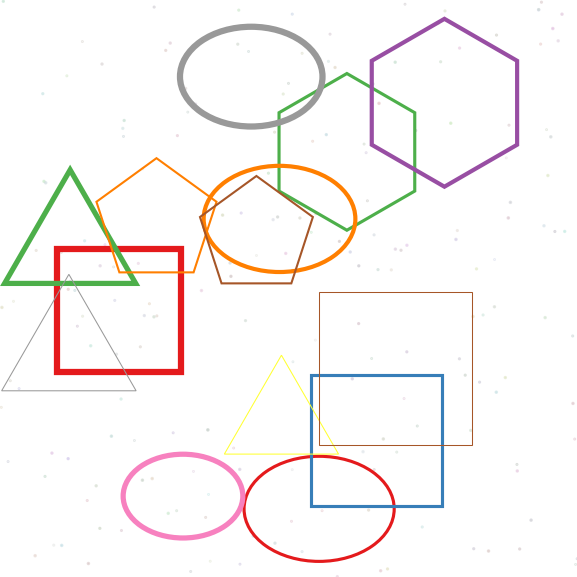[{"shape": "oval", "thickness": 1.5, "radius": 0.65, "center": [0.553, 0.118]}, {"shape": "square", "thickness": 3, "radius": 0.53, "center": [0.206, 0.461]}, {"shape": "square", "thickness": 1.5, "radius": 0.57, "center": [0.652, 0.237]}, {"shape": "triangle", "thickness": 2.5, "radius": 0.66, "center": [0.121, 0.574]}, {"shape": "hexagon", "thickness": 1.5, "radius": 0.68, "center": [0.601, 0.736]}, {"shape": "hexagon", "thickness": 2, "radius": 0.73, "center": [0.77, 0.821]}, {"shape": "oval", "thickness": 2, "radius": 0.66, "center": [0.484, 0.62]}, {"shape": "pentagon", "thickness": 1, "radius": 0.55, "center": [0.271, 0.616]}, {"shape": "triangle", "thickness": 0.5, "radius": 0.57, "center": [0.487, 0.27]}, {"shape": "pentagon", "thickness": 1, "radius": 0.51, "center": [0.444, 0.592]}, {"shape": "square", "thickness": 0.5, "radius": 0.66, "center": [0.685, 0.362]}, {"shape": "oval", "thickness": 2.5, "radius": 0.52, "center": [0.317, 0.14]}, {"shape": "oval", "thickness": 3, "radius": 0.62, "center": [0.435, 0.866]}, {"shape": "triangle", "thickness": 0.5, "radius": 0.67, "center": [0.119, 0.39]}]